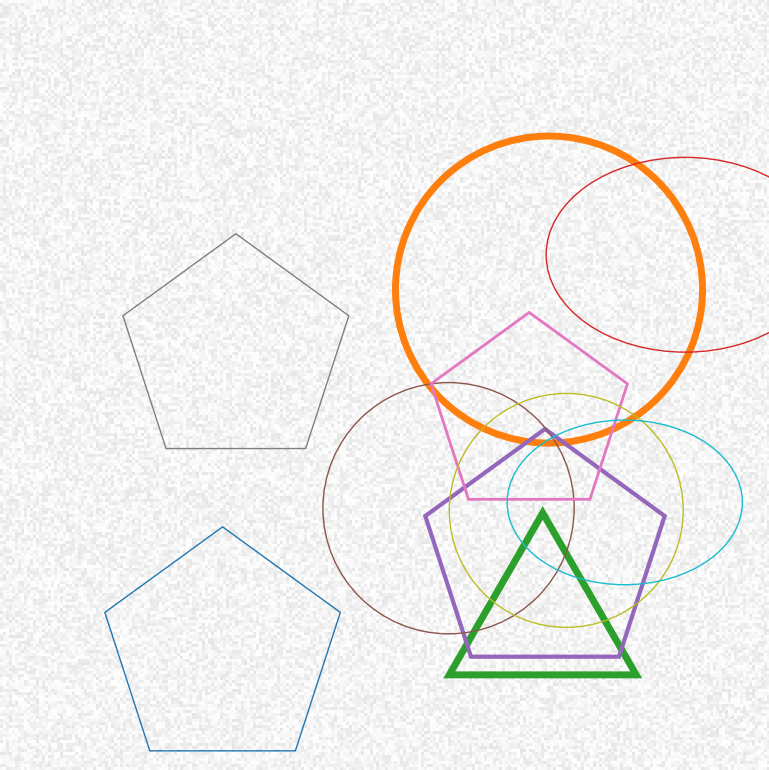[{"shape": "pentagon", "thickness": 0.5, "radius": 0.8, "center": [0.289, 0.155]}, {"shape": "circle", "thickness": 2.5, "radius": 1.0, "center": [0.713, 0.624]}, {"shape": "triangle", "thickness": 2.5, "radius": 0.7, "center": [0.705, 0.194]}, {"shape": "oval", "thickness": 0.5, "radius": 0.9, "center": [0.89, 0.669]}, {"shape": "pentagon", "thickness": 1.5, "radius": 0.82, "center": [0.708, 0.279]}, {"shape": "circle", "thickness": 0.5, "radius": 0.82, "center": [0.583, 0.34]}, {"shape": "pentagon", "thickness": 1, "radius": 0.67, "center": [0.687, 0.46]}, {"shape": "pentagon", "thickness": 0.5, "radius": 0.77, "center": [0.306, 0.542]}, {"shape": "circle", "thickness": 0.5, "radius": 0.76, "center": [0.735, 0.337]}, {"shape": "oval", "thickness": 0.5, "radius": 0.76, "center": [0.811, 0.348]}]